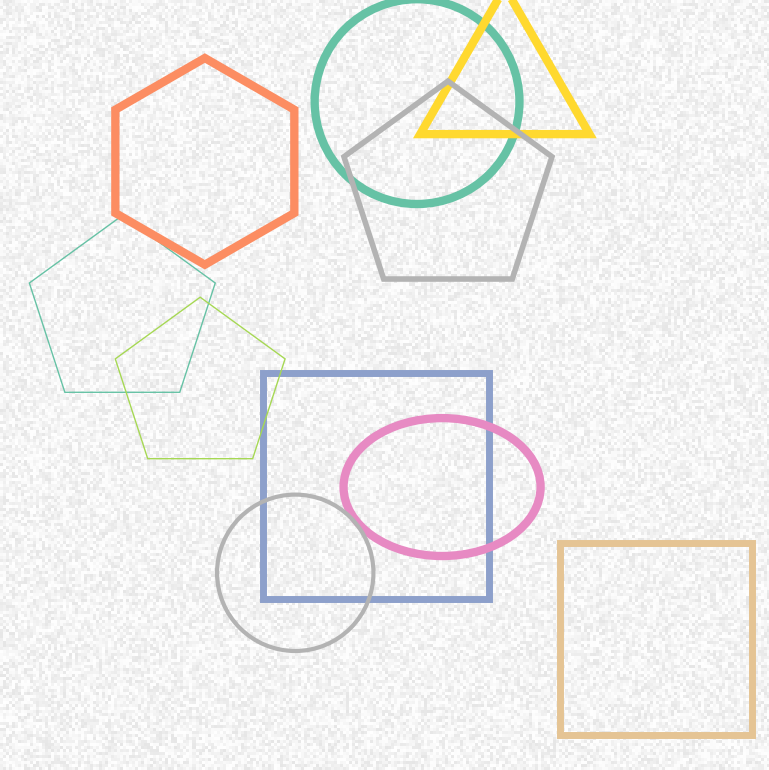[{"shape": "pentagon", "thickness": 0.5, "radius": 0.63, "center": [0.159, 0.593]}, {"shape": "circle", "thickness": 3, "radius": 0.66, "center": [0.542, 0.868]}, {"shape": "hexagon", "thickness": 3, "radius": 0.67, "center": [0.266, 0.79]}, {"shape": "square", "thickness": 2.5, "radius": 0.74, "center": [0.488, 0.369]}, {"shape": "oval", "thickness": 3, "radius": 0.64, "center": [0.574, 0.367]}, {"shape": "pentagon", "thickness": 0.5, "radius": 0.58, "center": [0.26, 0.498]}, {"shape": "triangle", "thickness": 3, "radius": 0.63, "center": [0.656, 0.889]}, {"shape": "square", "thickness": 2.5, "radius": 0.62, "center": [0.852, 0.17]}, {"shape": "circle", "thickness": 1.5, "radius": 0.51, "center": [0.383, 0.256]}, {"shape": "pentagon", "thickness": 2, "radius": 0.71, "center": [0.582, 0.753]}]